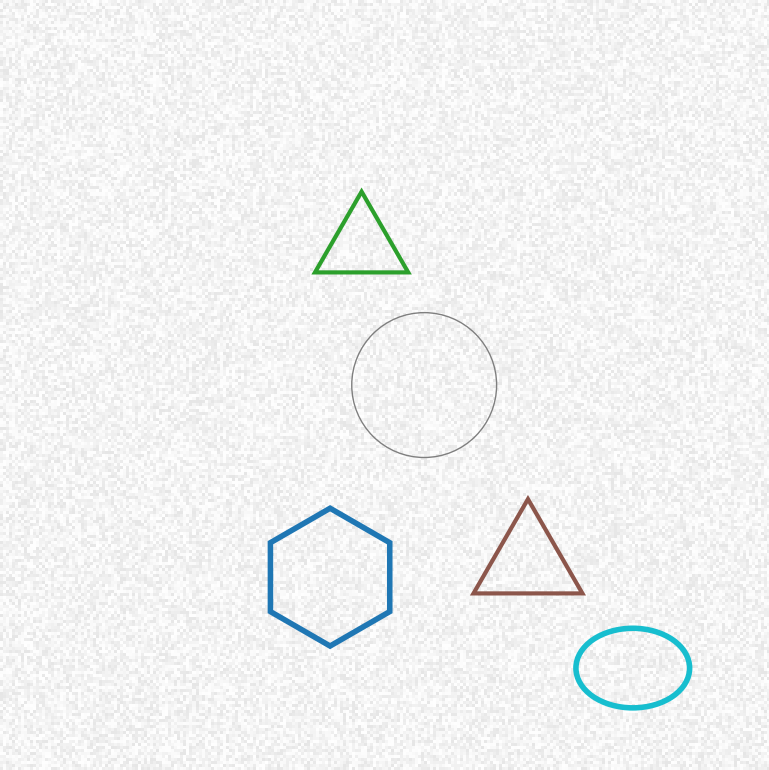[{"shape": "hexagon", "thickness": 2, "radius": 0.45, "center": [0.429, 0.25]}, {"shape": "triangle", "thickness": 1.5, "radius": 0.35, "center": [0.47, 0.681]}, {"shape": "triangle", "thickness": 1.5, "radius": 0.41, "center": [0.686, 0.27]}, {"shape": "circle", "thickness": 0.5, "radius": 0.47, "center": [0.551, 0.5]}, {"shape": "oval", "thickness": 2, "radius": 0.37, "center": [0.822, 0.132]}]